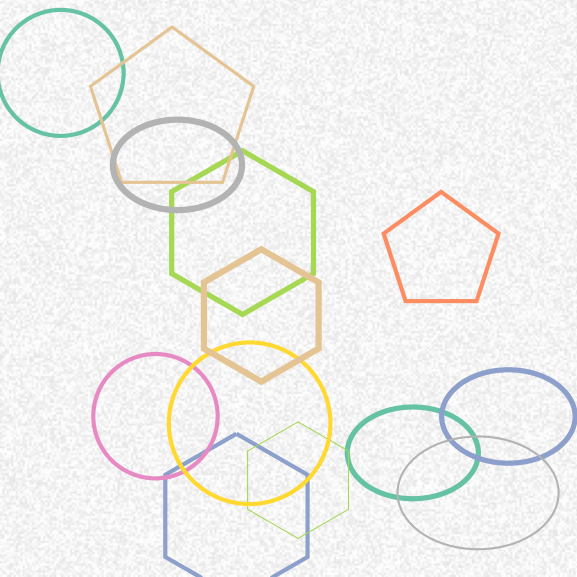[{"shape": "circle", "thickness": 2, "radius": 0.55, "center": [0.105, 0.873]}, {"shape": "oval", "thickness": 2.5, "radius": 0.57, "center": [0.715, 0.215]}, {"shape": "pentagon", "thickness": 2, "radius": 0.52, "center": [0.764, 0.562]}, {"shape": "hexagon", "thickness": 2, "radius": 0.71, "center": [0.409, 0.106]}, {"shape": "oval", "thickness": 2.5, "radius": 0.58, "center": [0.88, 0.278]}, {"shape": "circle", "thickness": 2, "radius": 0.54, "center": [0.269, 0.278]}, {"shape": "hexagon", "thickness": 0.5, "radius": 0.5, "center": [0.516, 0.168]}, {"shape": "hexagon", "thickness": 2.5, "radius": 0.71, "center": [0.42, 0.596]}, {"shape": "circle", "thickness": 2, "radius": 0.7, "center": [0.432, 0.266]}, {"shape": "pentagon", "thickness": 1.5, "radius": 0.74, "center": [0.298, 0.804]}, {"shape": "hexagon", "thickness": 3, "radius": 0.57, "center": [0.452, 0.453]}, {"shape": "oval", "thickness": 3, "radius": 0.56, "center": [0.307, 0.714]}, {"shape": "oval", "thickness": 1, "radius": 0.7, "center": [0.828, 0.146]}]